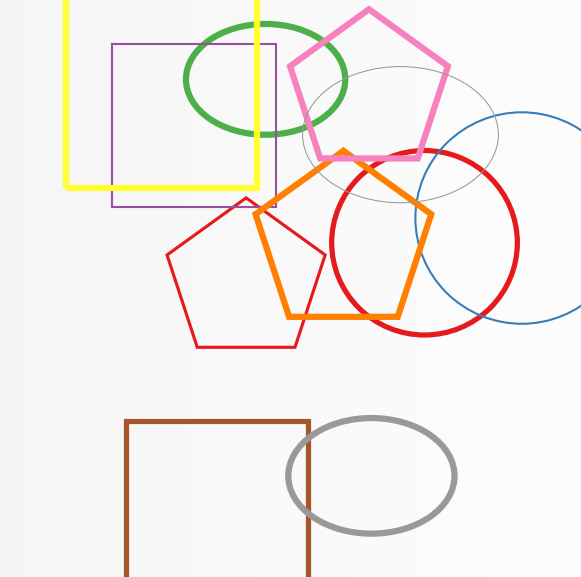[{"shape": "pentagon", "thickness": 1.5, "radius": 0.72, "center": [0.423, 0.513]}, {"shape": "circle", "thickness": 2.5, "radius": 0.8, "center": [0.73, 0.579]}, {"shape": "circle", "thickness": 1, "radius": 0.92, "center": [0.898, 0.622]}, {"shape": "oval", "thickness": 3, "radius": 0.69, "center": [0.457, 0.862]}, {"shape": "square", "thickness": 1, "radius": 0.7, "center": [0.334, 0.782]}, {"shape": "pentagon", "thickness": 3, "radius": 0.79, "center": [0.591, 0.579]}, {"shape": "square", "thickness": 3, "radius": 0.82, "center": [0.278, 0.838]}, {"shape": "square", "thickness": 2.5, "radius": 0.78, "center": [0.373, 0.114]}, {"shape": "pentagon", "thickness": 3, "radius": 0.71, "center": [0.635, 0.84]}, {"shape": "oval", "thickness": 3, "radius": 0.71, "center": [0.639, 0.175]}, {"shape": "oval", "thickness": 0.5, "radius": 0.84, "center": [0.689, 0.766]}]